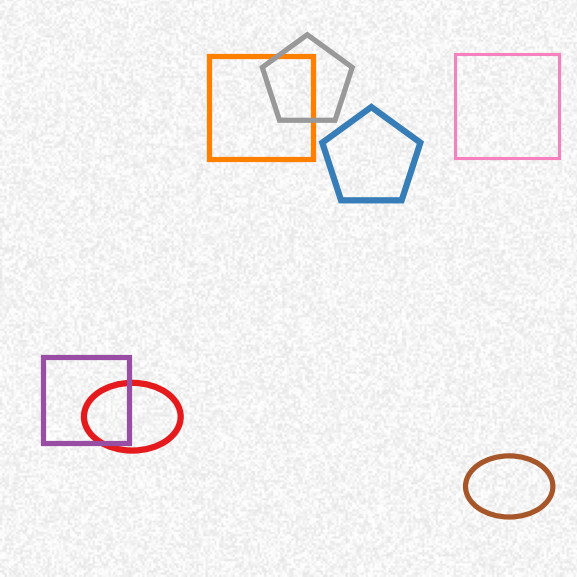[{"shape": "oval", "thickness": 3, "radius": 0.42, "center": [0.229, 0.278]}, {"shape": "pentagon", "thickness": 3, "radius": 0.45, "center": [0.643, 0.724]}, {"shape": "square", "thickness": 2.5, "radius": 0.37, "center": [0.148, 0.307]}, {"shape": "square", "thickness": 2.5, "radius": 0.45, "center": [0.452, 0.813]}, {"shape": "oval", "thickness": 2.5, "radius": 0.38, "center": [0.882, 0.157]}, {"shape": "square", "thickness": 1.5, "radius": 0.45, "center": [0.879, 0.816]}, {"shape": "pentagon", "thickness": 2.5, "radius": 0.41, "center": [0.532, 0.857]}]